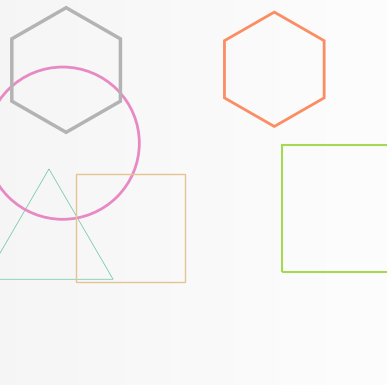[{"shape": "triangle", "thickness": 0.5, "radius": 0.96, "center": [0.126, 0.37]}, {"shape": "hexagon", "thickness": 2, "radius": 0.74, "center": [0.708, 0.82]}, {"shape": "circle", "thickness": 2, "radius": 0.99, "center": [0.162, 0.628]}, {"shape": "square", "thickness": 1.5, "radius": 0.83, "center": [0.894, 0.458]}, {"shape": "square", "thickness": 1, "radius": 0.71, "center": [0.336, 0.408]}, {"shape": "hexagon", "thickness": 2.5, "radius": 0.81, "center": [0.171, 0.818]}]